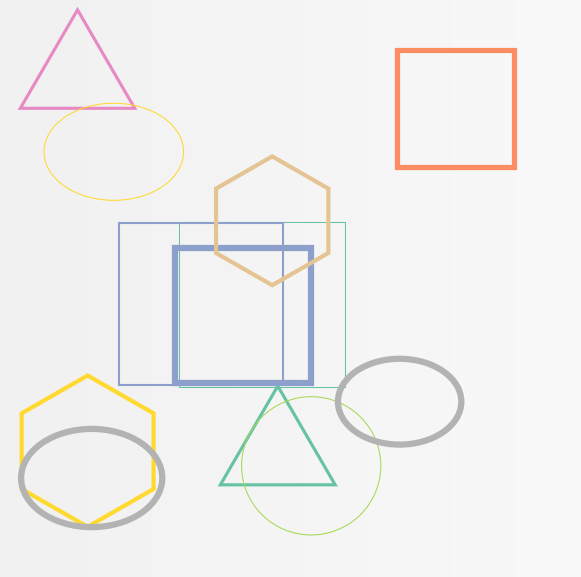[{"shape": "triangle", "thickness": 1.5, "radius": 0.57, "center": [0.478, 0.217]}, {"shape": "square", "thickness": 0.5, "radius": 0.71, "center": [0.451, 0.472]}, {"shape": "square", "thickness": 2.5, "radius": 0.51, "center": [0.784, 0.811]}, {"shape": "square", "thickness": 3, "radius": 0.58, "center": [0.418, 0.452]}, {"shape": "square", "thickness": 1, "radius": 0.7, "center": [0.346, 0.473]}, {"shape": "triangle", "thickness": 1.5, "radius": 0.57, "center": [0.133, 0.868]}, {"shape": "circle", "thickness": 0.5, "radius": 0.6, "center": [0.535, 0.193]}, {"shape": "oval", "thickness": 0.5, "radius": 0.6, "center": [0.196, 0.736]}, {"shape": "hexagon", "thickness": 2, "radius": 0.66, "center": [0.151, 0.218]}, {"shape": "hexagon", "thickness": 2, "radius": 0.56, "center": [0.468, 0.617]}, {"shape": "oval", "thickness": 3, "radius": 0.53, "center": [0.688, 0.304]}, {"shape": "oval", "thickness": 3, "radius": 0.61, "center": [0.158, 0.171]}]